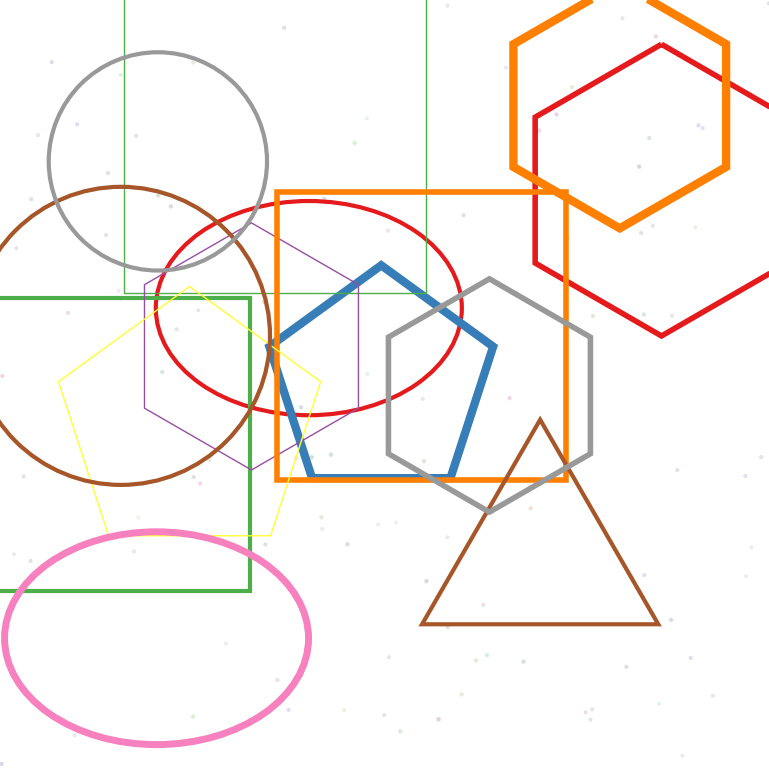[{"shape": "oval", "thickness": 1.5, "radius": 0.99, "center": [0.401, 0.6]}, {"shape": "hexagon", "thickness": 2, "radius": 0.95, "center": [0.859, 0.753]}, {"shape": "pentagon", "thickness": 3, "radius": 0.76, "center": [0.495, 0.503]}, {"shape": "square", "thickness": 1.5, "radius": 0.95, "center": [0.135, 0.423]}, {"shape": "square", "thickness": 0.5, "radius": 0.98, "center": [0.357, 0.816]}, {"shape": "hexagon", "thickness": 0.5, "radius": 0.8, "center": [0.327, 0.55]}, {"shape": "square", "thickness": 2, "radius": 0.94, "center": [0.548, 0.563]}, {"shape": "hexagon", "thickness": 3, "radius": 0.8, "center": [0.805, 0.863]}, {"shape": "pentagon", "thickness": 0.5, "radius": 0.89, "center": [0.246, 0.449]}, {"shape": "circle", "thickness": 1.5, "radius": 0.97, "center": [0.157, 0.564]}, {"shape": "triangle", "thickness": 1.5, "radius": 0.89, "center": [0.701, 0.278]}, {"shape": "oval", "thickness": 2.5, "radius": 0.99, "center": [0.203, 0.171]}, {"shape": "hexagon", "thickness": 2, "radius": 0.76, "center": [0.636, 0.486]}, {"shape": "circle", "thickness": 1.5, "radius": 0.71, "center": [0.205, 0.79]}]